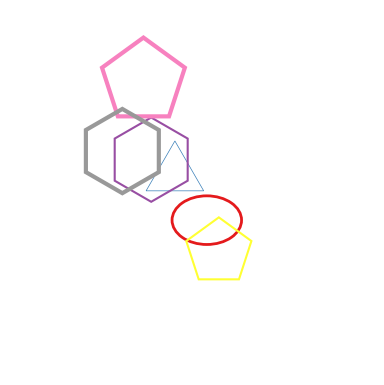[{"shape": "oval", "thickness": 2, "radius": 0.45, "center": [0.537, 0.428]}, {"shape": "triangle", "thickness": 0.5, "radius": 0.43, "center": [0.454, 0.548]}, {"shape": "hexagon", "thickness": 1.5, "radius": 0.55, "center": [0.393, 0.585]}, {"shape": "pentagon", "thickness": 1.5, "radius": 0.44, "center": [0.568, 0.346]}, {"shape": "pentagon", "thickness": 3, "radius": 0.57, "center": [0.373, 0.789]}, {"shape": "hexagon", "thickness": 3, "radius": 0.55, "center": [0.318, 0.608]}]